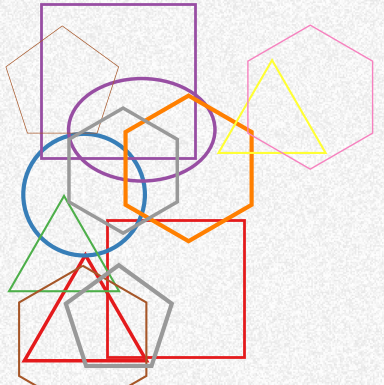[{"shape": "triangle", "thickness": 2.5, "radius": 0.92, "center": [0.222, 0.155]}, {"shape": "square", "thickness": 2, "radius": 0.89, "center": [0.455, 0.251]}, {"shape": "circle", "thickness": 3, "radius": 0.79, "center": [0.218, 0.494]}, {"shape": "triangle", "thickness": 1.5, "radius": 0.83, "center": [0.166, 0.326]}, {"shape": "oval", "thickness": 2.5, "radius": 0.95, "center": [0.368, 0.663]}, {"shape": "square", "thickness": 2, "radius": 1.0, "center": [0.307, 0.79]}, {"shape": "hexagon", "thickness": 3, "radius": 0.95, "center": [0.49, 0.563]}, {"shape": "triangle", "thickness": 1.5, "radius": 0.8, "center": [0.707, 0.683]}, {"shape": "pentagon", "thickness": 0.5, "radius": 0.77, "center": [0.162, 0.779]}, {"shape": "hexagon", "thickness": 1.5, "radius": 0.95, "center": [0.215, 0.119]}, {"shape": "hexagon", "thickness": 1, "radius": 0.93, "center": [0.806, 0.748]}, {"shape": "hexagon", "thickness": 2.5, "radius": 0.81, "center": [0.32, 0.557]}, {"shape": "pentagon", "thickness": 3, "radius": 0.72, "center": [0.309, 0.167]}]